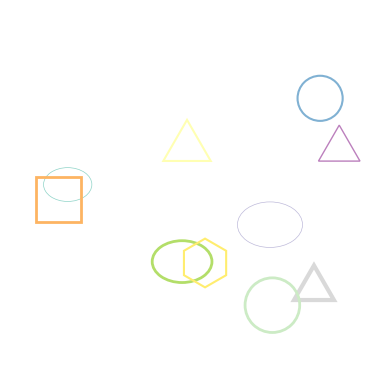[{"shape": "oval", "thickness": 0.5, "radius": 0.31, "center": [0.176, 0.521]}, {"shape": "triangle", "thickness": 1.5, "radius": 0.36, "center": [0.486, 0.617]}, {"shape": "oval", "thickness": 0.5, "radius": 0.42, "center": [0.701, 0.416]}, {"shape": "circle", "thickness": 1.5, "radius": 0.29, "center": [0.831, 0.745]}, {"shape": "square", "thickness": 2, "radius": 0.29, "center": [0.152, 0.482]}, {"shape": "oval", "thickness": 2, "radius": 0.39, "center": [0.473, 0.32]}, {"shape": "triangle", "thickness": 3, "radius": 0.3, "center": [0.816, 0.251]}, {"shape": "triangle", "thickness": 1, "radius": 0.31, "center": [0.881, 0.613]}, {"shape": "circle", "thickness": 2, "radius": 0.35, "center": [0.707, 0.207]}, {"shape": "hexagon", "thickness": 1.5, "radius": 0.32, "center": [0.533, 0.317]}]